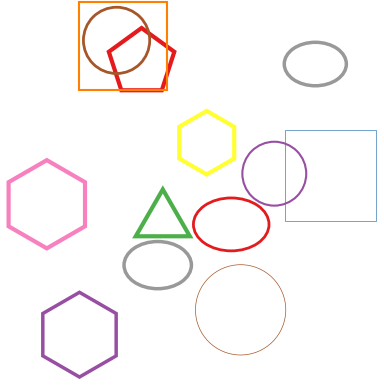[{"shape": "oval", "thickness": 2, "radius": 0.49, "center": [0.601, 0.417]}, {"shape": "pentagon", "thickness": 3, "radius": 0.45, "center": [0.368, 0.838]}, {"shape": "square", "thickness": 0.5, "radius": 0.59, "center": [0.858, 0.544]}, {"shape": "triangle", "thickness": 3, "radius": 0.41, "center": [0.423, 0.427]}, {"shape": "circle", "thickness": 1.5, "radius": 0.41, "center": [0.712, 0.549]}, {"shape": "hexagon", "thickness": 2.5, "radius": 0.55, "center": [0.206, 0.131]}, {"shape": "square", "thickness": 1.5, "radius": 0.57, "center": [0.32, 0.881]}, {"shape": "hexagon", "thickness": 3, "radius": 0.41, "center": [0.537, 0.629]}, {"shape": "circle", "thickness": 2, "radius": 0.43, "center": [0.303, 0.895]}, {"shape": "circle", "thickness": 0.5, "radius": 0.59, "center": [0.625, 0.195]}, {"shape": "hexagon", "thickness": 3, "radius": 0.57, "center": [0.122, 0.469]}, {"shape": "oval", "thickness": 2.5, "radius": 0.44, "center": [0.41, 0.311]}, {"shape": "oval", "thickness": 2.5, "radius": 0.4, "center": [0.819, 0.834]}]